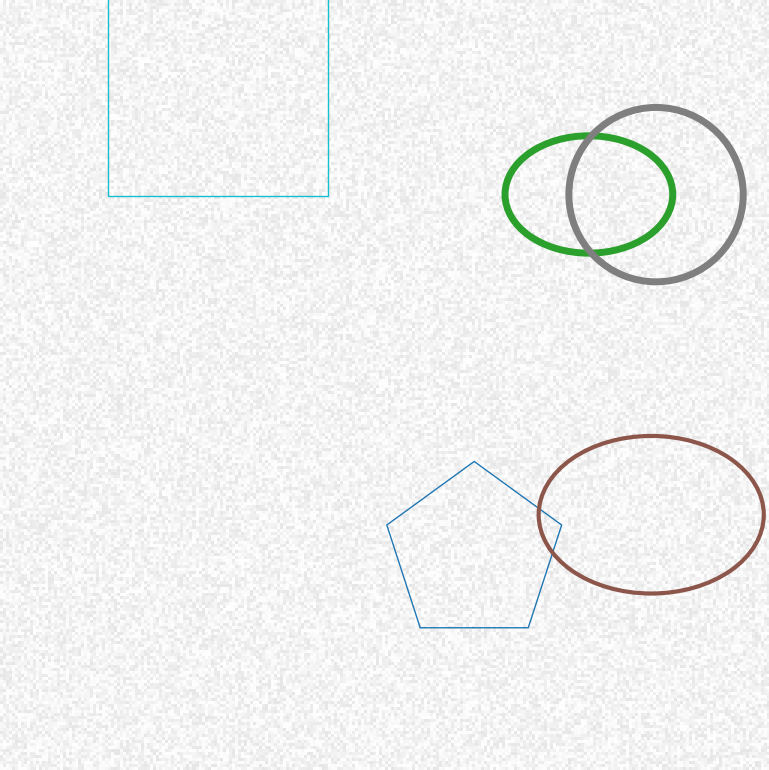[{"shape": "pentagon", "thickness": 0.5, "radius": 0.6, "center": [0.616, 0.281]}, {"shape": "oval", "thickness": 2.5, "radius": 0.54, "center": [0.765, 0.747]}, {"shape": "oval", "thickness": 1.5, "radius": 0.73, "center": [0.846, 0.332]}, {"shape": "circle", "thickness": 2.5, "radius": 0.57, "center": [0.852, 0.747]}, {"shape": "square", "thickness": 0.5, "radius": 0.71, "center": [0.283, 0.888]}]